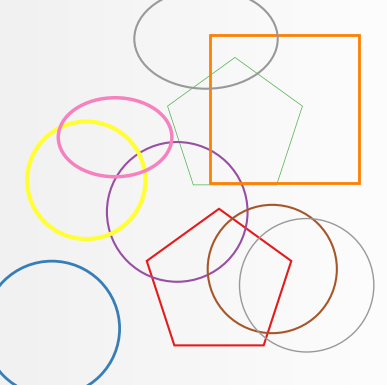[{"shape": "pentagon", "thickness": 1.5, "radius": 0.98, "center": [0.565, 0.262]}, {"shape": "circle", "thickness": 2, "radius": 0.87, "center": [0.134, 0.147]}, {"shape": "pentagon", "thickness": 0.5, "radius": 0.91, "center": [0.606, 0.668]}, {"shape": "circle", "thickness": 1.5, "radius": 0.91, "center": [0.457, 0.45]}, {"shape": "square", "thickness": 2, "radius": 0.96, "center": [0.734, 0.718]}, {"shape": "circle", "thickness": 3, "radius": 0.76, "center": [0.223, 0.532]}, {"shape": "circle", "thickness": 1.5, "radius": 0.83, "center": [0.703, 0.301]}, {"shape": "oval", "thickness": 2.5, "radius": 0.73, "center": [0.297, 0.644]}, {"shape": "oval", "thickness": 1.5, "radius": 0.93, "center": [0.532, 0.899]}, {"shape": "circle", "thickness": 1, "radius": 0.87, "center": [0.791, 0.259]}]